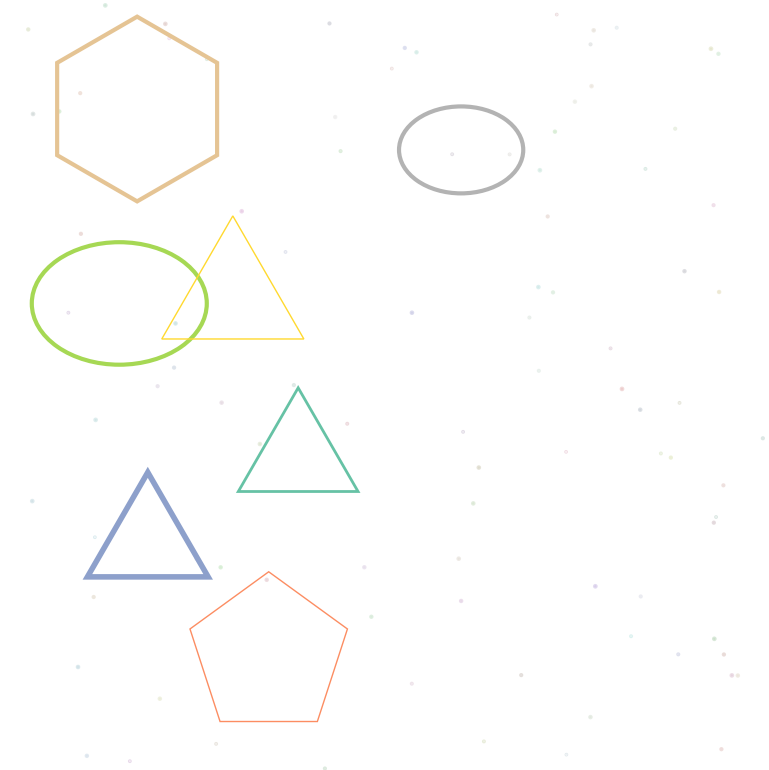[{"shape": "triangle", "thickness": 1, "radius": 0.45, "center": [0.387, 0.407]}, {"shape": "pentagon", "thickness": 0.5, "radius": 0.54, "center": [0.349, 0.15]}, {"shape": "triangle", "thickness": 2, "radius": 0.45, "center": [0.192, 0.296]}, {"shape": "oval", "thickness": 1.5, "radius": 0.57, "center": [0.155, 0.606]}, {"shape": "triangle", "thickness": 0.5, "radius": 0.53, "center": [0.302, 0.613]}, {"shape": "hexagon", "thickness": 1.5, "radius": 0.6, "center": [0.178, 0.858]}, {"shape": "oval", "thickness": 1.5, "radius": 0.4, "center": [0.599, 0.805]}]